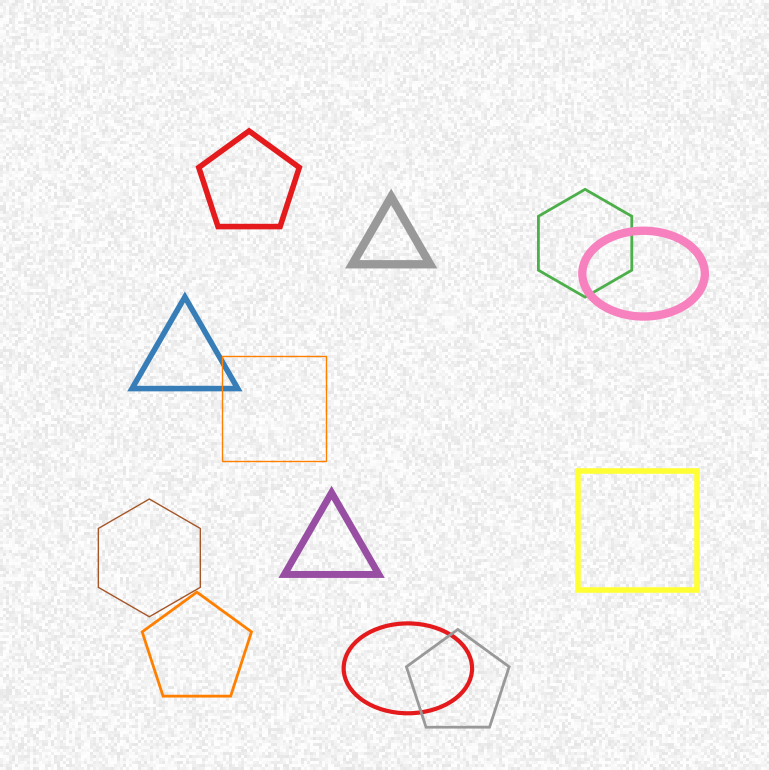[{"shape": "pentagon", "thickness": 2, "radius": 0.34, "center": [0.323, 0.761]}, {"shape": "oval", "thickness": 1.5, "radius": 0.42, "center": [0.53, 0.132]}, {"shape": "triangle", "thickness": 2, "radius": 0.4, "center": [0.24, 0.535]}, {"shape": "hexagon", "thickness": 1, "radius": 0.35, "center": [0.76, 0.684]}, {"shape": "triangle", "thickness": 2.5, "radius": 0.35, "center": [0.431, 0.289]}, {"shape": "square", "thickness": 0.5, "radius": 0.34, "center": [0.355, 0.469]}, {"shape": "pentagon", "thickness": 1, "radius": 0.37, "center": [0.256, 0.156]}, {"shape": "square", "thickness": 2, "radius": 0.39, "center": [0.828, 0.311]}, {"shape": "hexagon", "thickness": 0.5, "radius": 0.38, "center": [0.194, 0.275]}, {"shape": "oval", "thickness": 3, "radius": 0.4, "center": [0.836, 0.645]}, {"shape": "pentagon", "thickness": 1, "radius": 0.35, "center": [0.595, 0.112]}, {"shape": "triangle", "thickness": 3, "radius": 0.29, "center": [0.508, 0.686]}]